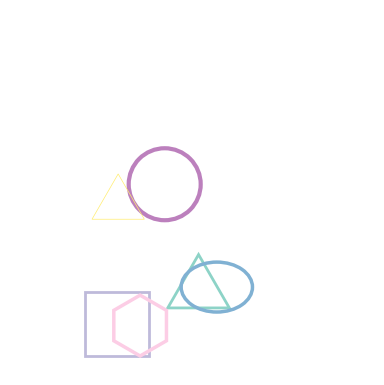[{"shape": "triangle", "thickness": 2, "radius": 0.46, "center": [0.516, 0.246]}, {"shape": "square", "thickness": 2, "radius": 0.42, "center": [0.303, 0.158]}, {"shape": "oval", "thickness": 2.5, "radius": 0.46, "center": [0.563, 0.254]}, {"shape": "hexagon", "thickness": 2.5, "radius": 0.39, "center": [0.364, 0.154]}, {"shape": "circle", "thickness": 3, "radius": 0.47, "center": [0.428, 0.521]}, {"shape": "triangle", "thickness": 0.5, "radius": 0.39, "center": [0.307, 0.47]}]